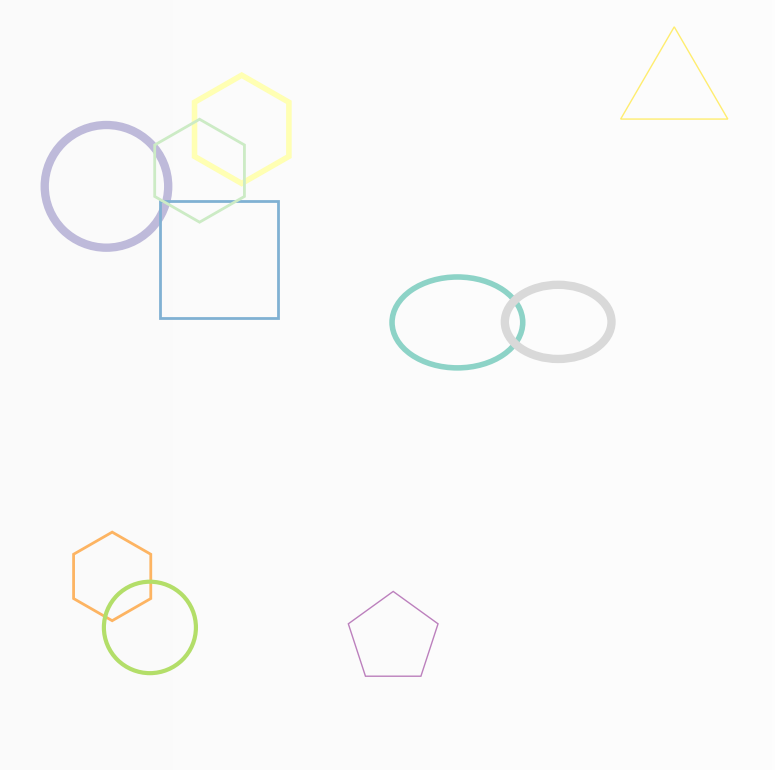[{"shape": "oval", "thickness": 2, "radius": 0.42, "center": [0.59, 0.581]}, {"shape": "hexagon", "thickness": 2, "radius": 0.35, "center": [0.312, 0.832]}, {"shape": "circle", "thickness": 3, "radius": 0.4, "center": [0.137, 0.758]}, {"shape": "square", "thickness": 1, "radius": 0.38, "center": [0.283, 0.663]}, {"shape": "hexagon", "thickness": 1, "radius": 0.29, "center": [0.145, 0.251]}, {"shape": "circle", "thickness": 1.5, "radius": 0.3, "center": [0.193, 0.185]}, {"shape": "oval", "thickness": 3, "radius": 0.34, "center": [0.72, 0.582]}, {"shape": "pentagon", "thickness": 0.5, "radius": 0.3, "center": [0.507, 0.171]}, {"shape": "hexagon", "thickness": 1, "radius": 0.33, "center": [0.258, 0.778]}, {"shape": "triangle", "thickness": 0.5, "radius": 0.4, "center": [0.87, 0.885]}]